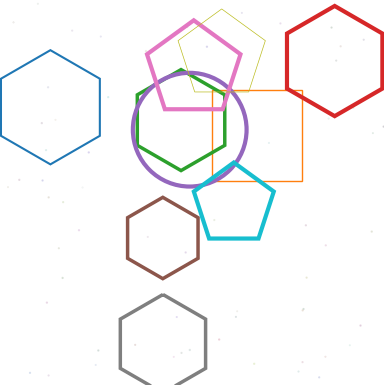[{"shape": "hexagon", "thickness": 1.5, "radius": 0.74, "center": [0.131, 0.721]}, {"shape": "square", "thickness": 1, "radius": 0.59, "center": [0.667, 0.647]}, {"shape": "hexagon", "thickness": 2.5, "radius": 0.66, "center": [0.47, 0.688]}, {"shape": "hexagon", "thickness": 3, "radius": 0.72, "center": [0.869, 0.841]}, {"shape": "circle", "thickness": 3, "radius": 0.74, "center": [0.493, 0.663]}, {"shape": "hexagon", "thickness": 2.5, "radius": 0.53, "center": [0.423, 0.382]}, {"shape": "pentagon", "thickness": 3, "radius": 0.64, "center": [0.503, 0.82]}, {"shape": "hexagon", "thickness": 2.5, "radius": 0.64, "center": [0.423, 0.107]}, {"shape": "pentagon", "thickness": 0.5, "radius": 0.6, "center": [0.576, 0.858]}, {"shape": "pentagon", "thickness": 3, "radius": 0.55, "center": [0.607, 0.469]}]